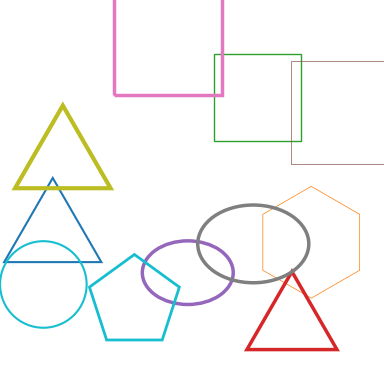[{"shape": "triangle", "thickness": 1.5, "radius": 0.73, "center": [0.137, 0.392]}, {"shape": "hexagon", "thickness": 0.5, "radius": 0.73, "center": [0.808, 0.371]}, {"shape": "square", "thickness": 1, "radius": 0.56, "center": [0.67, 0.747]}, {"shape": "triangle", "thickness": 2.5, "radius": 0.68, "center": [0.758, 0.16]}, {"shape": "oval", "thickness": 2.5, "radius": 0.59, "center": [0.488, 0.292]}, {"shape": "square", "thickness": 0.5, "radius": 0.67, "center": [0.888, 0.707]}, {"shape": "square", "thickness": 2.5, "radius": 0.7, "center": [0.437, 0.892]}, {"shape": "oval", "thickness": 2.5, "radius": 0.72, "center": [0.658, 0.367]}, {"shape": "triangle", "thickness": 3, "radius": 0.72, "center": [0.163, 0.583]}, {"shape": "circle", "thickness": 1.5, "radius": 0.56, "center": [0.113, 0.261]}, {"shape": "pentagon", "thickness": 2, "radius": 0.61, "center": [0.349, 0.216]}]